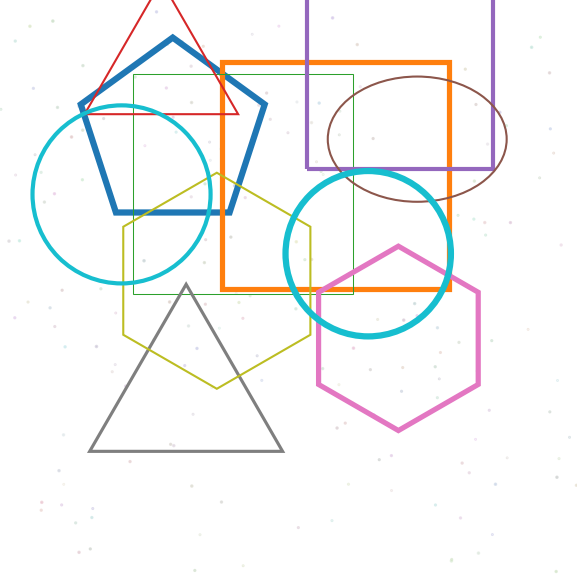[{"shape": "pentagon", "thickness": 3, "radius": 0.84, "center": [0.299, 0.767]}, {"shape": "square", "thickness": 2.5, "radius": 0.98, "center": [0.581, 0.694]}, {"shape": "square", "thickness": 0.5, "radius": 0.95, "center": [0.421, 0.68]}, {"shape": "triangle", "thickness": 1, "radius": 0.77, "center": [0.279, 0.878]}, {"shape": "square", "thickness": 2, "radius": 0.81, "center": [0.692, 0.868]}, {"shape": "oval", "thickness": 1, "radius": 0.77, "center": [0.722, 0.758]}, {"shape": "hexagon", "thickness": 2.5, "radius": 0.8, "center": [0.69, 0.413]}, {"shape": "triangle", "thickness": 1.5, "radius": 0.96, "center": [0.322, 0.314]}, {"shape": "hexagon", "thickness": 1, "radius": 0.94, "center": [0.375, 0.513]}, {"shape": "circle", "thickness": 3, "radius": 0.72, "center": [0.638, 0.56]}, {"shape": "circle", "thickness": 2, "radius": 0.77, "center": [0.21, 0.663]}]